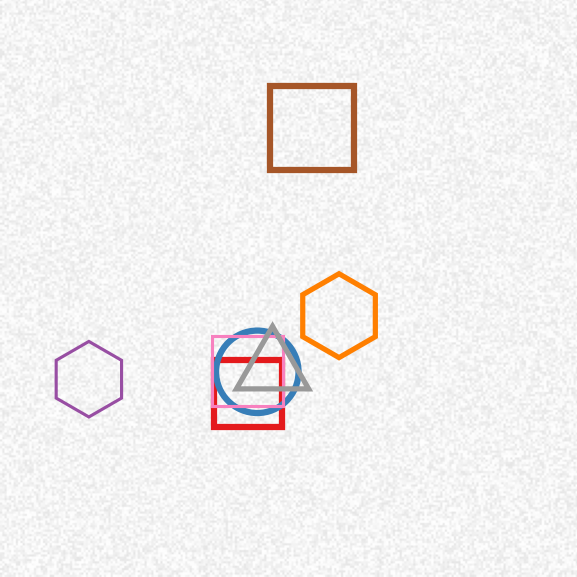[{"shape": "square", "thickness": 3, "radius": 0.29, "center": [0.429, 0.318]}, {"shape": "circle", "thickness": 3, "radius": 0.36, "center": [0.446, 0.355]}, {"shape": "hexagon", "thickness": 1.5, "radius": 0.33, "center": [0.154, 0.343]}, {"shape": "hexagon", "thickness": 2.5, "radius": 0.36, "center": [0.587, 0.452]}, {"shape": "square", "thickness": 3, "radius": 0.36, "center": [0.54, 0.777]}, {"shape": "square", "thickness": 1.5, "radius": 0.31, "center": [0.428, 0.357]}, {"shape": "triangle", "thickness": 2.5, "radius": 0.36, "center": [0.472, 0.362]}]